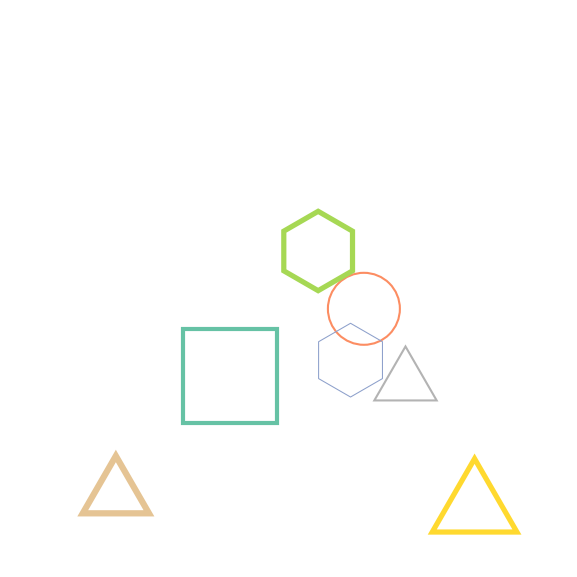[{"shape": "square", "thickness": 2, "radius": 0.41, "center": [0.399, 0.349]}, {"shape": "circle", "thickness": 1, "radius": 0.31, "center": [0.63, 0.464]}, {"shape": "hexagon", "thickness": 0.5, "radius": 0.32, "center": [0.607, 0.375]}, {"shape": "hexagon", "thickness": 2.5, "radius": 0.34, "center": [0.551, 0.565]}, {"shape": "triangle", "thickness": 2.5, "radius": 0.42, "center": [0.822, 0.12]}, {"shape": "triangle", "thickness": 3, "radius": 0.33, "center": [0.201, 0.143]}, {"shape": "triangle", "thickness": 1, "radius": 0.31, "center": [0.702, 0.337]}]